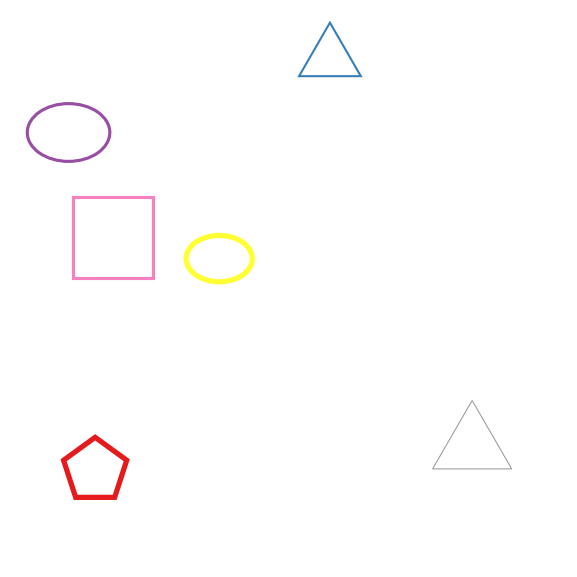[{"shape": "pentagon", "thickness": 2.5, "radius": 0.29, "center": [0.165, 0.184]}, {"shape": "triangle", "thickness": 1, "radius": 0.31, "center": [0.571, 0.898]}, {"shape": "oval", "thickness": 1.5, "radius": 0.36, "center": [0.119, 0.77]}, {"shape": "oval", "thickness": 2.5, "radius": 0.29, "center": [0.38, 0.551]}, {"shape": "square", "thickness": 1.5, "radius": 0.35, "center": [0.195, 0.588]}, {"shape": "triangle", "thickness": 0.5, "radius": 0.4, "center": [0.818, 0.227]}]